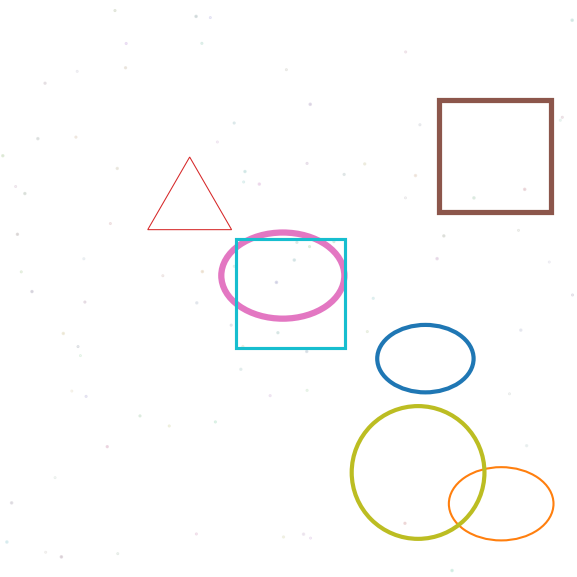[{"shape": "oval", "thickness": 2, "radius": 0.42, "center": [0.737, 0.378]}, {"shape": "oval", "thickness": 1, "radius": 0.45, "center": [0.868, 0.127]}, {"shape": "triangle", "thickness": 0.5, "radius": 0.42, "center": [0.328, 0.643]}, {"shape": "square", "thickness": 2.5, "radius": 0.48, "center": [0.858, 0.729]}, {"shape": "oval", "thickness": 3, "radius": 0.53, "center": [0.49, 0.522]}, {"shape": "circle", "thickness": 2, "radius": 0.57, "center": [0.724, 0.181]}, {"shape": "square", "thickness": 1.5, "radius": 0.47, "center": [0.503, 0.492]}]